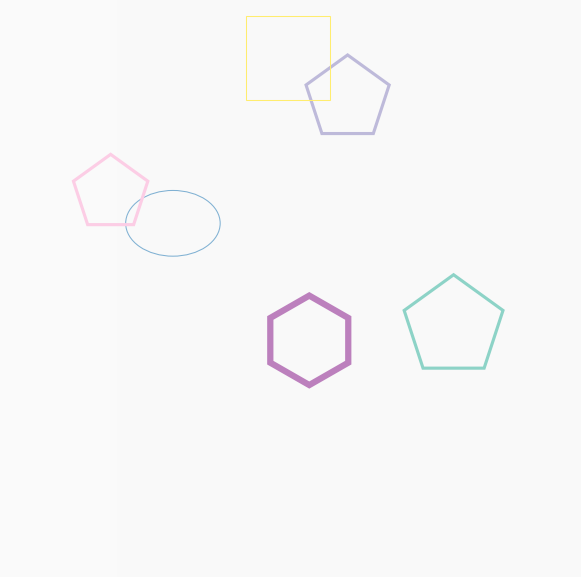[{"shape": "pentagon", "thickness": 1.5, "radius": 0.45, "center": [0.78, 0.434]}, {"shape": "pentagon", "thickness": 1.5, "radius": 0.38, "center": [0.598, 0.829]}, {"shape": "oval", "thickness": 0.5, "radius": 0.41, "center": [0.298, 0.612]}, {"shape": "pentagon", "thickness": 1.5, "radius": 0.34, "center": [0.19, 0.665]}, {"shape": "hexagon", "thickness": 3, "radius": 0.39, "center": [0.532, 0.41]}, {"shape": "square", "thickness": 0.5, "radius": 0.36, "center": [0.496, 0.899]}]